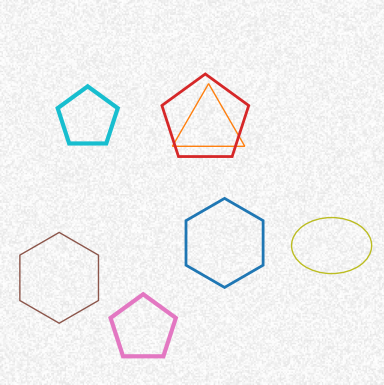[{"shape": "hexagon", "thickness": 2, "radius": 0.58, "center": [0.583, 0.369]}, {"shape": "triangle", "thickness": 1, "radius": 0.54, "center": [0.542, 0.674]}, {"shape": "pentagon", "thickness": 2, "radius": 0.59, "center": [0.533, 0.689]}, {"shape": "hexagon", "thickness": 1, "radius": 0.59, "center": [0.154, 0.278]}, {"shape": "pentagon", "thickness": 3, "radius": 0.45, "center": [0.372, 0.147]}, {"shape": "oval", "thickness": 1, "radius": 0.52, "center": [0.861, 0.362]}, {"shape": "pentagon", "thickness": 3, "radius": 0.41, "center": [0.228, 0.694]}]